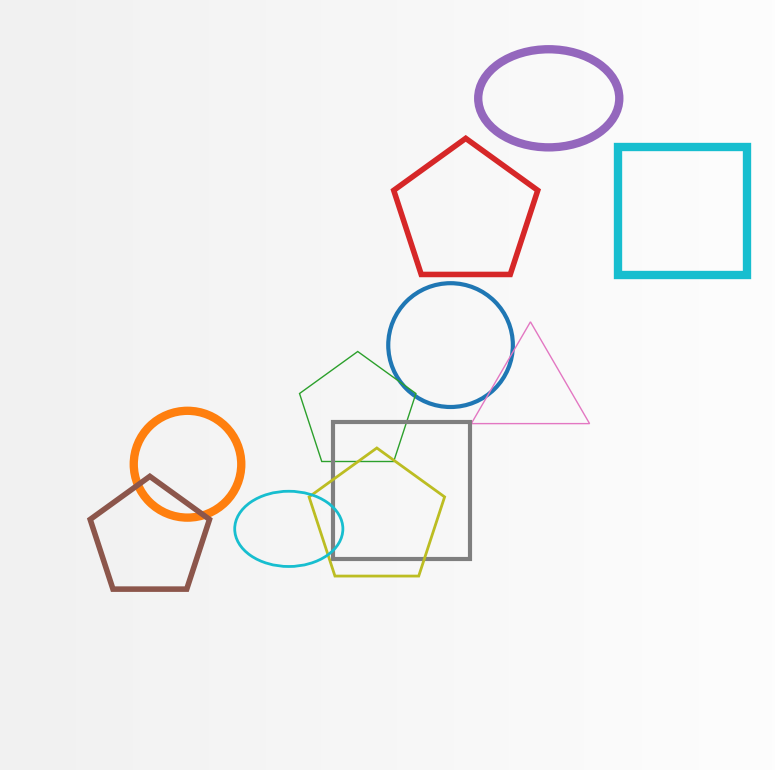[{"shape": "circle", "thickness": 1.5, "radius": 0.4, "center": [0.581, 0.552]}, {"shape": "circle", "thickness": 3, "radius": 0.35, "center": [0.242, 0.397]}, {"shape": "pentagon", "thickness": 0.5, "radius": 0.39, "center": [0.462, 0.465]}, {"shape": "pentagon", "thickness": 2, "radius": 0.49, "center": [0.601, 0.723]}, {"shape": "oval", "thickness": 3, "radius": 0.46, "center": [0.708, 0.872]}, {"shape": "pentagon", "thickness": 2, "radius": 0.4, "center": [0.193, 0.3]}, {"shape": "triangle", "thickness": 0.5, "radius": 0.44, "center": [0.684, 0.494]}, {"shape": "square", "thickness": 1.5, "radius": 0.44, "center": [0.518, 0.362]}, {"shape": "pentagon", "thickness": 1, "radius": 0.46, "center": [0.486, 0.326]}, {"shape": "oval", "thickness": 1, "radius": 0.35, "center": [0.373, 0.313]}, {"shape": "square", "thickness": 3, "radius": 0.42, "center": [0.881, 0.725]}]